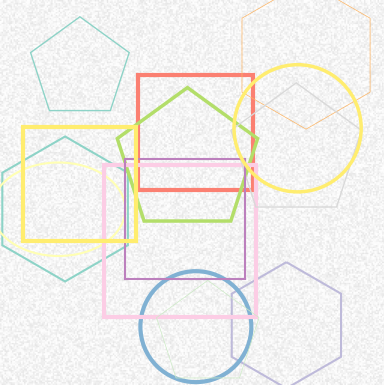[{"shape": "pentagon", "thickness": 1, "radius": 0.67, "center": [0.208, 0.822]}, {"shape": "hexagon", "thickness": 1.5, "radius": 0.94, "center": [0.169, 0.457]}, {"shape": "oval", "thickness": 1.5, "radius": 0.87, "center": [0.152, 0.457]}, {"shape": "hexagon", "thickness": 1.5, "radius": 0.82, "center": [0.744, 0.155]}, {"shape": "square", "thickness": 3, "radius": 0.75, "center": [0.507, 0.655]}, {"shape": "circle", "thickness": 3, "radius": 0.72, "center": [0.509, 0.152]}, {"shape": "hexagon", "thickness": 0.5, "radius": 0.96, "center": [0.795, 0.857]}, {"shape": "pentagon", "thickness": 2.5, "radius": 0.96, "center": [0.487, 0.581]}, {"shape": "square", "thickness": 3, "radius": 0.99, "center": [0.467, 0.373]}, {"shape": "pentagon", "thickness": 1, "radius": 0.89, "center": [0.769, 0.607]}, {"shape": "square", "thickness": 1.5, "radius": 0.78, "center": [0.481, 0.431]}, {"shape": "pentagon", "thickness": 0.5, "radius": 0.7, "center": [0.54, 0.132]}, {"shape": "square", "thickness": 3, "radius": 0.74, "center": [0.207, 0.522]}, {"shape": "circle", "thickness": 2.5, "radius": 0.83, "center": [0.773, 0.667]}]